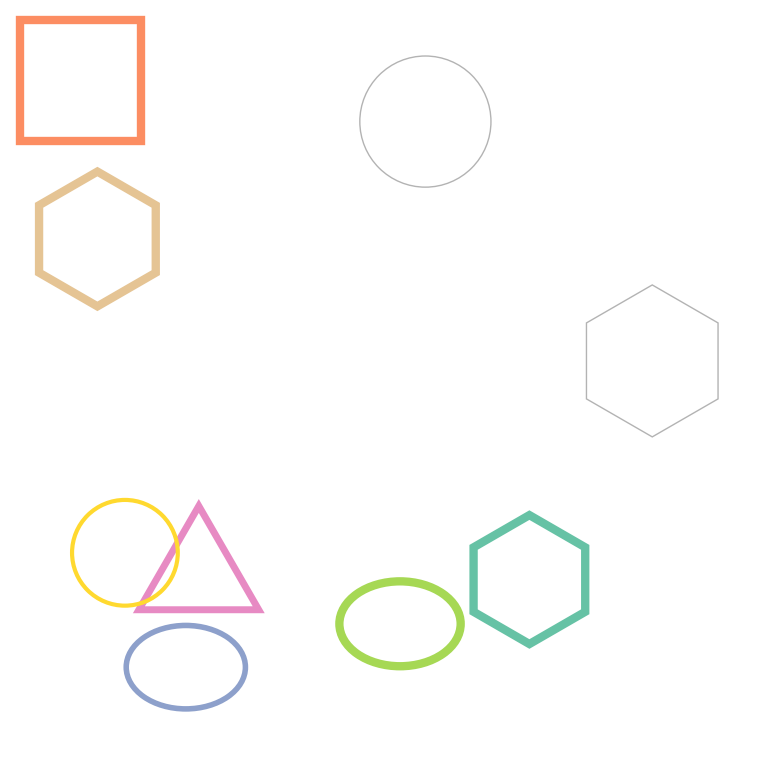[{"shape": "hexagon", "thickness": 3, "radius": 0.42, "center": [0.688, 0.247]}, {"shape": "square", "thickness": 3, "radius": 0.39, "center": [0.105, 0.895]}, {"shape": "oval", "thickness": 2, "radius": 0.39, "center": [0.241, 0.134]}, {"shape": "triangle", "thickness": 2.5, "radius": 0.45, "center": [0.258, 0.253]}, {"shape": "oval", "thickness": 3, "radius": 0.39, "center": [0.52, 0.19]}, {"shape": "circle", "thickness": 1.5, "radius": 0.34, "center": [0.162, 0.282]}, {"shape": "hexagon", "thickness": 3, "radius": 0.44, "center": [0.127, 0.69]}, {"shape": "hexagon", "thickness": 0.5, "radius": 0.49, "center": [0.847, 0.531]}, {"shape": "circle", "thickness": 0.5, "radius": 0.43, "center": [0.552, 0.842]}]